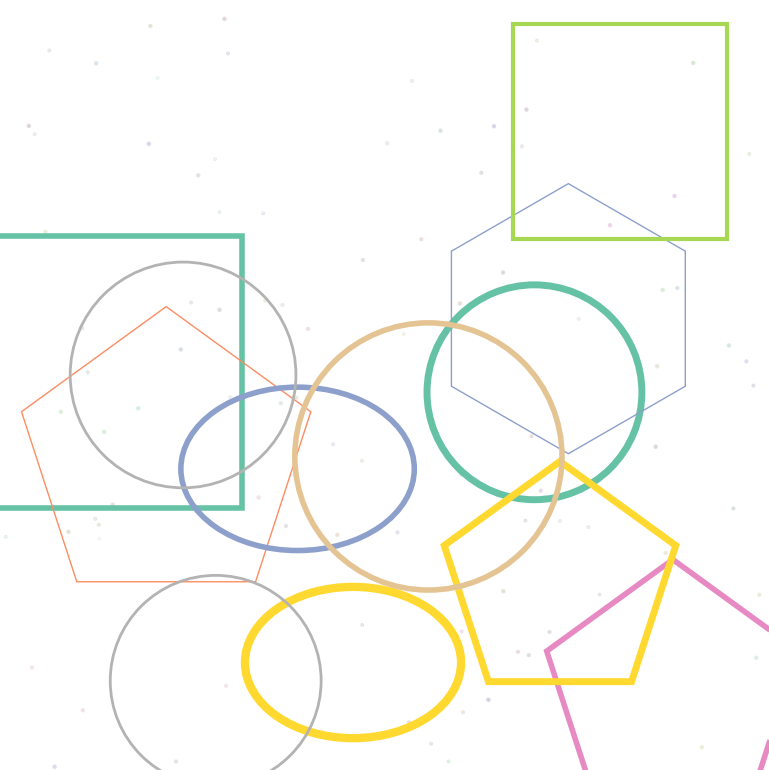[{"shape": "square", "thickness": 2, "radius": 0.88, "center": [0.138, 0.517]}, {"shape": "circle", "thickness": 2.5, "radius": 0.7, "center": [0.694, 0.491]}, {"shape": "pentagon", "thickness": 0.5, "radius": 0.99, "center": [0.216, 0.404]}, {"shape": "hexagon", "thickness": 0.5, "radius": 0.88, "center": [0.738, 0.586]}, {"shape": "oval", "thickness": 2, "radius": 0.76, "center": [0.386, 0.391]}, {"shape": "pentagon", "thickness": 2, "radius": 0.86, "center": [0.874, 0.101]}, {"shape": "square", "thickness": 1.5, "radius": 0.7, "center": [0.805, 0.83]}, {"shape": "oval", "thickness": 3, "radius": 0.7, "center": [0.458, 0.14]}, {"shape": "pentagon", "thickness": 2.5, "radius": 0.79, "center": [0.727, 0.243]}, {"shape": "circle", "thickness": 2, "radius": 0.87, "center": [0.556, 0.407]}, {"shape": "circle", "thickness": 1, "radius": 0.68, "center": [0.28, 0.116]}, {"shape": "circle", "thickness": 1, "radius": 0.73, "center": [0.238, 0.513]}]